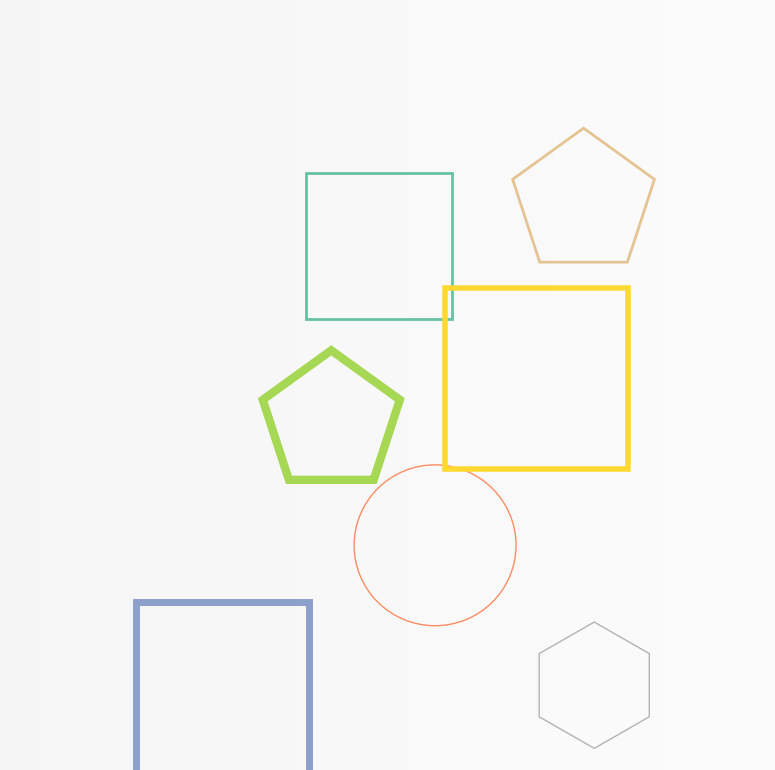[{"shape": "square", "thickness": 1, "radius": 0.47, "center": [0.489, 0.68]}, {"shape": "circle", "thickness": 0.5, "radius": 0.52, "center": [0.561, 0.292]}, {"shape": "square", "thickness": 2.5, "radius": 0.56, "center": [0.287, 0.107]}, {"shape": "pentagon", "thickness": 3, "radius": 0.46, "center": [0.427, 0.452]}, {"shape": "square", "thickness": 2, "radius": 0.59, "center": [0.692, 0.509]}, {"shape": "pentagon", "thickness": 1, "radius": 0.48, "center": [0.753, 0.737]}, {"shape": "hexagon", "thickness": 0.5, "radius": 0.41, "center": [0.767, 0.11]}]